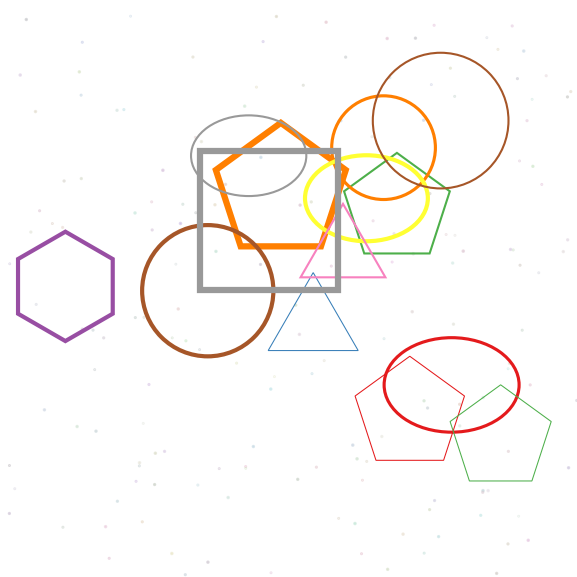[{"shape": "oval", "thickness": 1.5, "radius": 0.58, "center": [0.782, 0.333]}, {"shape": "pentagon", "thickness": 0.5, "radius": 0.5, "center": [0.71, 0.283]}, {"shape": "triangle", "thickness": 0.5, "radius": 0.45, "center": [0.542, 0.437]}, {"shape": "pentagon", "thickness": 0.5, "radius": 0.46, "center": [0.867, 0.241]}, {"shape": "pentagon", "thickness": 1, "radius": 0.48, "center": [0.687, 0.638]}, {"shape": "hexagon", "thickness": 2, "radius": 0.47, "center": [0.113, 0.503]}, {"shape": "pentagon", "thickness": 3, "radius": 0.59, "center": [0.486, 0.668]}, {"shape": "circle", "thickness": 1.5, "radius": 0.45, "center": [0.664, 0.743]}, {"shape": "oval", "thickness": 2, "radius": 0.53, "center": [0.635, 0.656]}, {"shape": "circle", "thickness": 2, "radius": 0.57, "center": [0.36, 0.496]}, {"shape": "circle", "thickness": 1, "radius": 0.59, "center": [0.763, 0.79]}, {"shape": "triangle", "thickness": 1, "radius": 0.42, "center": [0.594, 0.561]}, {"shape": "square", "thickness": 3, "radius": 0.6, "center": [0.466, 0.617]}, {"shape": "oval", "thickness": 1, "radius": 0.5, "center": [0.431, 0.73]}]